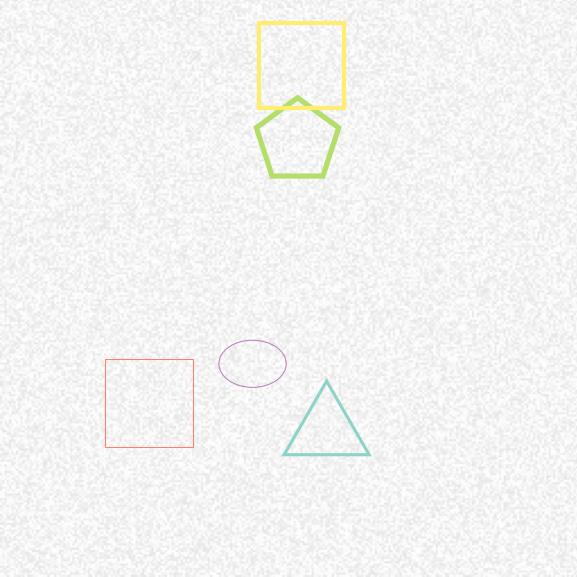[{"shape": "triangle", "thickness": 1.5, "radius": 0.42, "center": [0.566, 0.254]}, {"shape": "square", "thickness": 0.5, "radius": 0.38, "center": [0.257, 0.301]}, {"shape": "pentagon", "thickness": 2.5, "radius": 0.37, "center": [0.515, 0.755]}, {"shape": "oval", "thickness": 0.5, "radius": 0.29, "center": [0.437, 0.369]}, {"shape": "square", "thickness": 2, "radius": 0.37, "center": [0.523, 0.886]}]